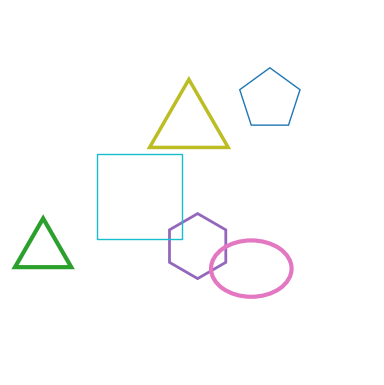[{"shape": "pentagon", "thickness": 1, "radius": 0.41, "center": [0.701, 0.742]}, {"shape": "triangle", "thickness": 3, "radius": 0.42, "center": [0.112, 0.348]}, {"shape": "hexagon", "thickness": 2, "radius": 0.42, "center": [0.513, 0.361]}, {"shape": "oval", "thickness": 3, "radius": 0.52, "center": [0.653, 0.302]}, {"shape": "triangle", "thickness": 2.5, "radius": 0.59, "center": [0.491, 0.676]}, {"shape": "square", "thickness": 1, "radius": 0.55, "center": [0.362, 0.49]}]